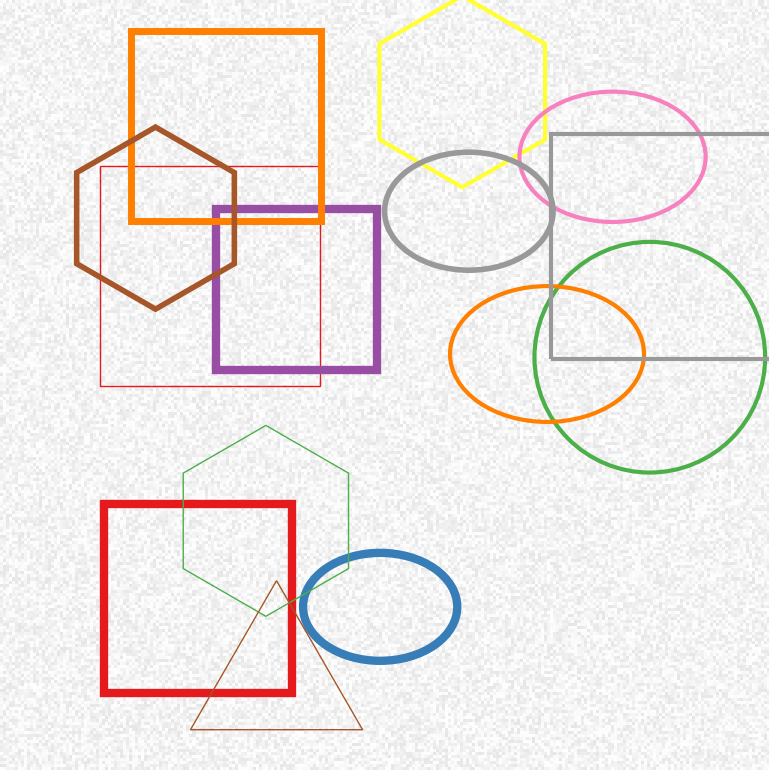[{"shape": "square", "thickness": 3, "radius": 0.61, "center": [0.257, 0.223]}, {"shape": "square", "thickness": 0.5, "radius": 0.71, "center": [0.273, 0.641]}, {"shape": "oval", "thickness": 3, "radius": 0.5, "center": [0.494, 0.212]}, {"shape": "circle", "thickness": 1.5, "radius": 0.75, "center": [0.844, 0.536]}, {"shape": "hexagon", "thickness": 0.5, "radius": 0.62, "center": [0.345, 0.324]}, {"shape": "square", "thickness": 3, "radius": 0.52, "center": [0.385, 0.624]}, {"shape": "oval", "thickness": 1.5, "radius": 0.63, "center": [0.71, 0.54]}, {"shape": "square", "thickness": 2.5, "radius": 0.62, "center": [0.294, 0.837]}, {"shape": "hexagon", "thickness": 1.5, "radius": 0.62, "center": [0.6, 0.881]}, {"shape": "hexagon", "thickness": 2, "radius": 0.59, "center": [0.202, 0.717]}, {"shape": "triangle", "thickness": 0.5, "radius": 0.65, "center": [0.359, 0.117]}, {"shape": "oval", "thickness": 1.5, "radius": 0.6, "center": [0.796, 0.796]}, {"shape": "oval", "thickness": 2, "radius": 0.55, "center": [0.609, 0.726]}, {"shape": "square", "thickness": 1.5, "radius": 0.73, "center": [0.862, 0.68]}]